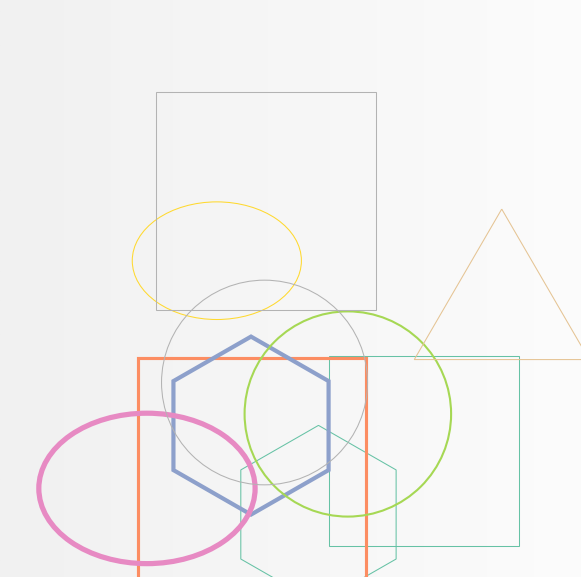[{"shape": "hexagon", "thickness": 0.5, "radius": 0.77, "center": [0.548, 0.108]}, {"shape": "square", "thickness": 0.5, "radius": 0.82, "center": [0.729, 0.218]}, {"shape": "square", "thickness": 1.5, "radius": 0.98, "center": [0.434, 0.184]}, {"shape": "hexagon", "thickness": 2, "radius": 0.77, "center": [0.432, 0.262]}, {"shape": "oval", "thickness": 2.5, "radius": 0.93, "center": [0.253, 0.153]}, {"shape": "circle", "thickness": 1, "radius": 0.89, "center": [0.598, 0.282]}, {"shape": "oval", "thickness": 0.5, "radius": 0.73, "center": [0.373, 0.548]}, {"shape": "triangle", "thickness": 0.5, "radius": 0.87, "center": [0.863, 0.463]}, {"shape": "circle", "thickness": 0.5, "radius": 0.89, "center": [0.455, 0.337]}, {"shape": "square", "thickness": 0.5, "radius": 0.95, "center": [0.458, 0.651]}]